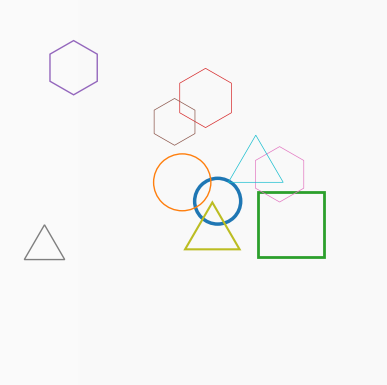[{"shape": "circle", "thickness": 2.5, "radius": 0.3, "center": [0.562, 0.477]}, {"shape": "circle", "thickness": 1, "radius": 0.37, "center": [0.47, 0.526]}, {"shape": "square", "thickness": 2, "radius": 0.42, "center": [0.751, 0.416]}, {"shape": "hexagon", "thickness": 0.5, "radius": 0.38, "center": [0.53, 0.746]}, {"shape": "hexagon", "thickness": 1, "radius": 0.35, "center": [0.19, 0.824]}, {"shape": "hexagon", "thickness": 0.5, "radius": 0.3, "center": [0.45, 0.683]}, {"shape": "hexagon", "thickness": 0.5, "radius": 0.36, "center": [0.722, 0.547]}, {"shape": "triangle", "thickness": 1, "radius": 0.3, "center": [0.115, 0.356]}, {"shape": "triangle", "thickness": 1.5, "radius": 0.41, "center": [0.548, 0.393]}, {"shape": "triangle", "thickness": 0.5, "radius": 0.41, "center": [0.66, 0.567]}]